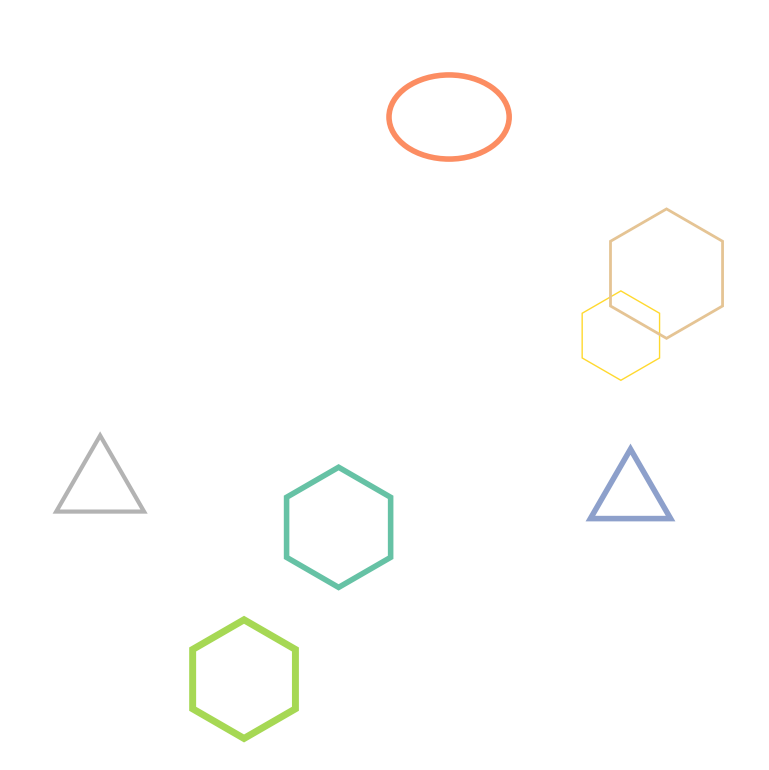[{"shape": "hexagon", "thickness": 2, "radius": 0.39, "center": [0.44, 0.315]}, {"shape": "oval", "thickness": 2, "radius": 0.39, "center": [0.583, 0.848]}, {"shape": "triangle", "thickness": 2, "radius": 0.3, "center": [0.819, 0.357]}, {"shape": "hexagon", "thickness": 2.5, "radius": 0.39, "center": [0.317, 0.118]}, {"shape": "hexagon", "thickness": 0.5, "radius": 0.29, "center": [0.806, 0.564]}, {"shape": "hexagon", "thickness": 1, "radius": 0.42, "center": [0.866, 0.645]}, {"shape": "triangle", "thickness": 1.5, "radius": 0.33, "center": [0.13, 0.369]}]